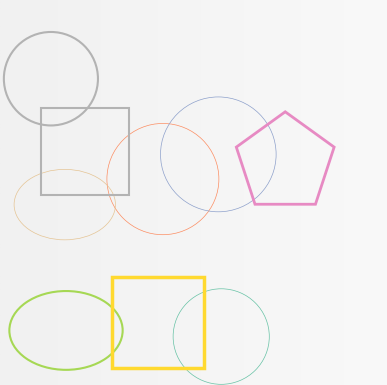[{"shape": "circle", "thickness": 0.5, "radius": 0.62, "center": [0.571, 0.126]}, {"shape": "circle", "thickness": 0.5, "radius": 0.72, "center": [0.42, 0.535]}, {"shape": "circle", "thickness": 0.5, "radius": 0.75, "center": [0.563, 0.599]}, {"shape": "pentagon", "thickness": 2, "radius": 0.66, "center": [0.736, 0.577]}, {"shape": "oval", "thickness": 1.5, "radius": 0.73, "center": [0.17, 0.142]}, {"shape": "square", "thickness": 2.5, "radius": 0.59, "center": [0.408, 0.161]}, {"shape": "oval", "thickness": 0.5, "radius": 0.65, "center": [0.167, 0.469]}, {"shape": "square", "thickness": 1.5, "radius": 0.57, "center": [0.219, 0.606]}, {"shape": "circle", "thickness": 1.5, "radius": 0.61, "center": [0.131, 0.796]}]